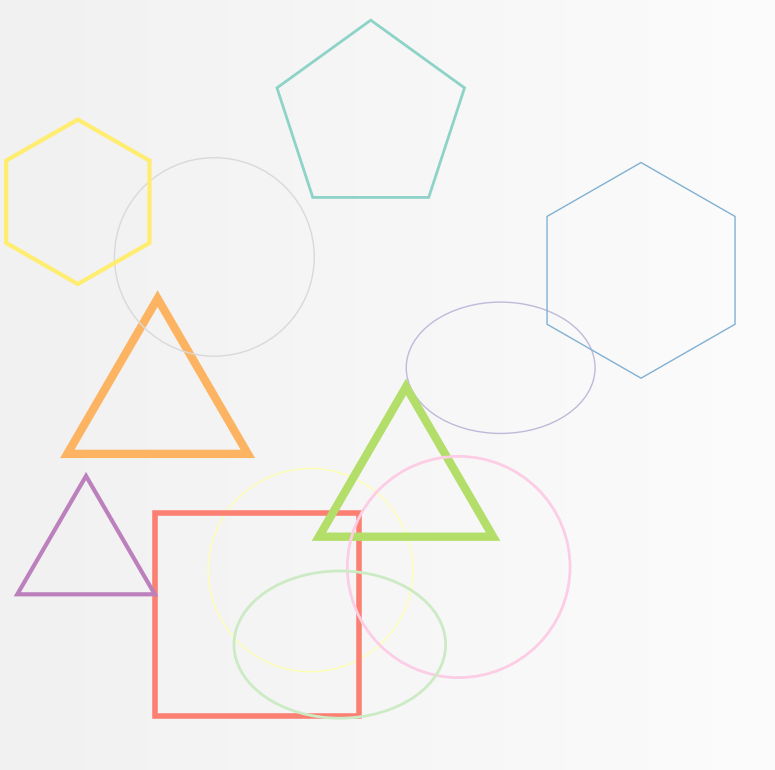[{"shape": "pentagon", "thickness": 1, "radius": 0.64, "center": [0.478, 0.847]}, {"shape": "circle", "thickness": 0.5, "radius": 0.66, "center": [0.401, 0.26]}, {"shape": "oval", "thickness": 0.5, "radius": 0.61, "center": [0.646, 0.522]}, {"shape": "square", "thickness": 2, "radius": 0.66, "center": [0.331, 0.202]}, {"shape": "hexagon", "thickness": 0.5, "radius": 0.7, "center": [0.827, 0.649]}, {"shape": "triangle", "thickness": 3, "radius": 0.67, "center": [0.203, 0.478]}, {"shape": "triangle", "thickness": 3, "radius": 0.65, "center": [0.524, 0.368]}, {"shape": "circle", "thickness": 1, "radius": 0.72, "center": [0.592, 0.264]}, {"shape": "circle", "thickness": 0.5, "radius": 0.64, "center": [0.277, 0.666]}, {"shape": "triangle", "thickness": 1.5, "radius": 0.51, "center": [0.111, 0.279]}, {"shape": "oval", "thickness": 1, "radius": 0.68, "center": [0.438, 0.163]}, {"shape": "hexagon", "thickness": 1.5, "radius": 0.53, "center": [0.1, 0.738]}]